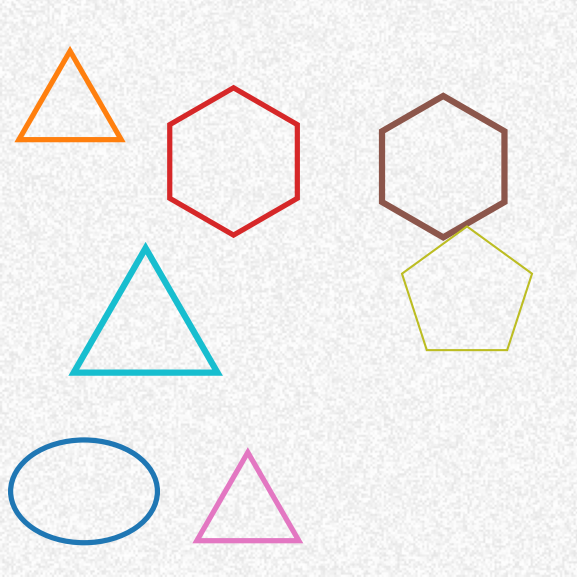[{"shape": "oval", "thickness": 2.5, "radius": 0.64, "center": [0.145, 0.148]}, {"shape": "triangle", "thickness": 2.5, "radius": 0.51, "center": [0.121, 0.808]}, {"shape": "hexagon", "thickness": 2.5, "radius": 0.64, "center": [0.404, 0.72]}, {"shape": "hexagon", "thickness": 3, "radius": 0.61, "center": [0.768, 0.711]}, {"shape": "triangle", "thickness": 2.5, "radius": 0.51, "center": [0.429, 0.114]}, {"shape": "pentagon", "thickness": 1, "radius": 0.59, "center": [0.809, 0.489]}, {"shape": "triangle", "thickness": 3, "radius": 0.72, "center": [0.252, 0.426]}]